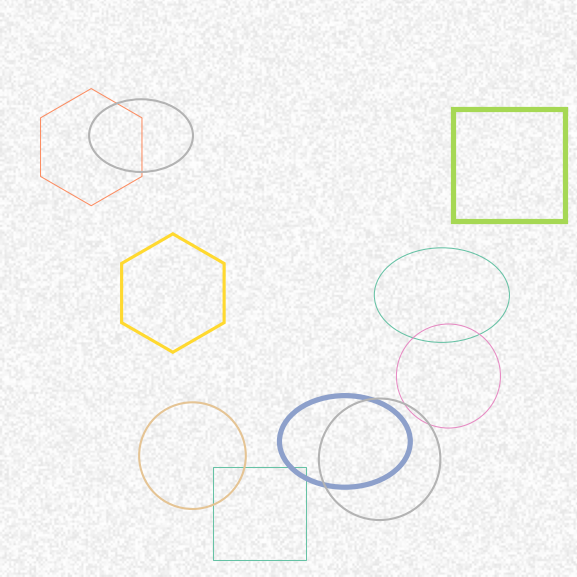[{"shape": "square", "thickness": 0.5, "radius": 0.4, "center": [0.449, 0.109]}, {"shape": "oval", "thickness": 0.5, "radius": 0.58, "center": [0.765, 0.488]}, {"shape": "hexagon", "thickness": 0.5, "radius": 0.51, "center": [0.158, 0.744]}, {"shape": "oval", "thickness": 2.5, "radius": 0.57, "center": [0.597, 0.235]}, {"shape": "circle", "thickness": 0.5, "radius": 0.45, "center": [0.777, 0.348]}, {"shape": "square", "thickness": 2.5, "radius": 0.49, "center": [0.882, 0.714]}, {"shape": "hexagon", "thickness": 1.5, "radius": 0.51, "center": [0.299, 0.492]}, {"shape": "circle", "thickness": 1, "radius": 0.46, "center": [0.333, 0.21]}, {"shape": "oval", "thickness": 1, "radius": 0.45, "center": [0.244, 0.764]}, {"shape": "circle", "thickness": 1, "radius": 0.53, "center": [0.657, 0.204]}]